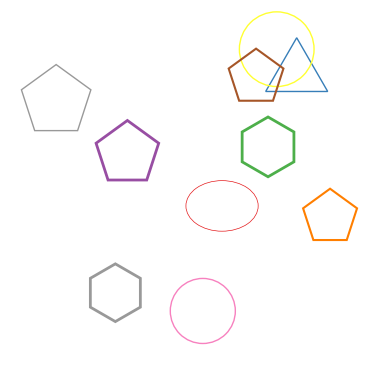[{"shape": "oval", "thickness": 0.5, "radius": 0.47, "center": [0.577, 0.465]}, {"shape": "triangle", "thickness": 1, "radius": 0.47, "center": [0.771, 0.809]}, {"shape": "hexagon", "thickness": 2, "radius": 0.39, "center": [0.696, 0.618]}, {"shape": "pentagon", "thickness": 2, "radius": 0.43, "center": [0.331, 0.602]}, {"shape": "pentagon", "thickness": 1.5, "radius": 0.37, "center": [0.857, 0.436]}, {"shape": "circle", "thickness": 1, "radius": 0.48, "center": [0.719, 0.872]}, {"shape": "pentagon", "thickness": 1.5, "radius": 0.37, "center": [0.665, 0.799]}, {"shape": "circle", "thickness": 1, "radius": 0.42, "center": [0.527, 0.192]}, {"shape": "pentagon", "thickness": 1, "radius": 0.47, "center": [0.146, 0.737]}, {"shape": "hexagon", "thickness": 2, "radius": 0.37, "center": [0.3, 0.24]}]